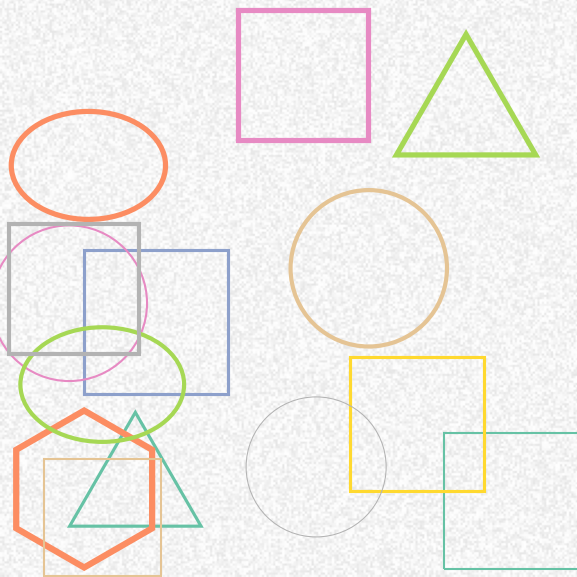[{"shape": "square", "thickness": 1, "radius": 0.59, "center": [0.886, 0.132]}, {"shape": "triangle", "thickness": 1.5, "radius": 0.66, "center": [0.234, 0.154]}, {"shape": "hexagon", "thickness": 3, "radius": 0.68, "center": [0.146, 0.152]}, {"shape": "oval", "thickness": 2.5, "radius": 0.67, "center": [0.153, 0.713]}, {"shape": "square", "thickness": 1.5, "radius": 0.63, "center": [0.271, 0.442]}, {"shape": "circle", "thickness": 1, "radius": 0.67, "center": [0.12, 0.474]}, {"shape": "square", "thickness": 2.5, "radius": 0.56, "center": [0.524, 0.87]}, {"shape": "oval", "thickness": 2, "radius": 0.71, "center": [0.177, 0.333]}, {"shape": "triangle", "thickness": 2.5, "radius": 0.7, "center": [0.807, 0.8]}, {"shape": "square", "thickness": 1.5, "radius": 0.58, "center": [0.722, 0.265]}, {"shape": "square", "thickness": 1, "radius": 0.51, "center": [0.178, 0.103]}, {"shape": "circle", "thickness": 2, "radius": 0.68, "center": [0.639, 0.535]}, {"shape": "square", "thickness": 2, "radius": 0.56, "center": [0.127, 0.499]}, {"shape": "circle", "thickness": 0.5, "radius": 0.61, "center": [0.547, 0.191]}]